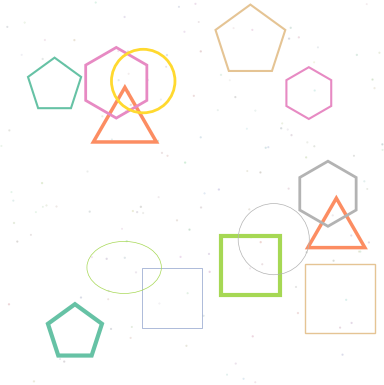[{"shape": "pentagon", "thickness": 1.5, "radius": 0.36, "center": [0.142, 0.778]}, {"shape": "pentagon", "thickness": 3, "radius": 0.37, "center": [0.195, 0.136]}, {"shape": "triangle", "thickness": 2.5, "radius": 0.43, "center": [0.874, 0.4]}, {"shape": "triangle", "thickness": 2.5, "radius": 0.47, "center": [0.324, 0.678]}, {"shape": "square", "thickness": 0.5, "radius": 0.39, "center": [0.448, 0.226]}, {"shape": "hexagon", "thickness": 1.5, "radius": 0.34, "center": [0.802, 0.758]}, {"shape": "hexagon", "thickness": 2, "radius": 0.46, "center": [0.302, 0.785]}, {"shape": "oval", "thickness": 0.5, "radius": 0.48, "center": [0.322, 0.305]}, {"shape": "square", "thickness": 3, "radius": 0.39, "center": [0.651, 0.311]}, {"shape": "circle", "thickness": 2, "radius": 0.41, "center": [0.372, 0.789]}, {"shape": "pentagon", "thickness": 1.5, "radius": 0.48, "center": [0.65, 0.893]}, {"shape": "square", "thickness": 1, "radius": 0.45, "center": [0.883, 0.225]}, {"shape": "hexagon", "thickness": 2, "radius": 0.42, "center": [0.852, 0.497]}, {"shape": "circle", "thickness": 0.5, "radius": 0.46, "center": [0.711, 0.379]}]